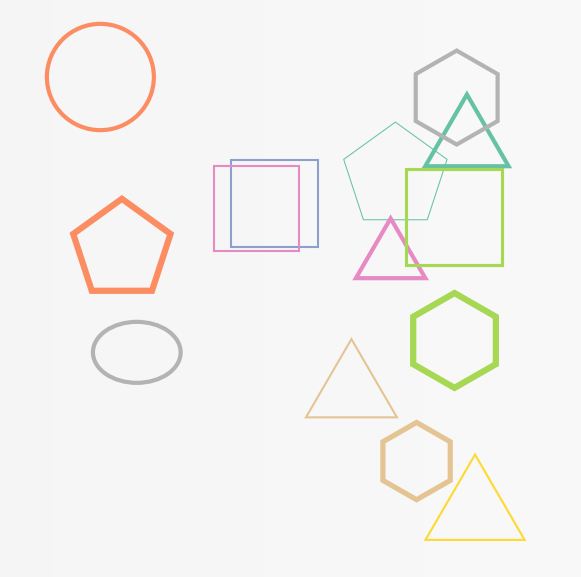[{"shape": "triangle", "thickness": 2, "radius": 0.41, "center": [0.803, 0.753]}, {"shape": "pentagon", "thickness": 0.5, "radius": 0.47, "center": [0.68, 0.694]}, {"shape": "pentagon", "thickness": 3, "radius": 0.44, "center": [0.21, 0.567]}, {"shape": "circle", "thickness": 2, "radius": 0.46, "center": [0.173, 0.866]}, {"shape": "square", "thickness": 1, "radius": 0.38, "center": [0.472, 0.647]}, {"shape": "triangle", "thickness": 2, "radius": 0.34, "center": [0.672, 0.552]}, {"shape": "square", "thickness": 1, "radius": 0.37, "center": [0.442, 0.639]}, {"shape": "hexagon", "thickness": 3, "radius": 0.41, "center": [0.782, 0.41]}, {"shape": "square", "thickness": 1.5, "radius": 0.42, "center": [0.781, 0.623]}, {"shape": "triangle", "thickness": 1, "radius": 0.49, "center": [0.817, 0.113]}, {"shape": "triangle", "thickness": 1, "radius": 0.45, "center": [0.605, 0.322]}, {"shape": "hexagon", "thickness": 2.5, "radius": 0.33, "center": [0.717, 0.201]}, {"shape": "hexagon", "thickness": 2, "radius": 0.41, "center": [0.786, 0.83]}, {"shape": "oval", "thickness": 2, "radius": 0.38, "center": [0.235, 0.389]}]